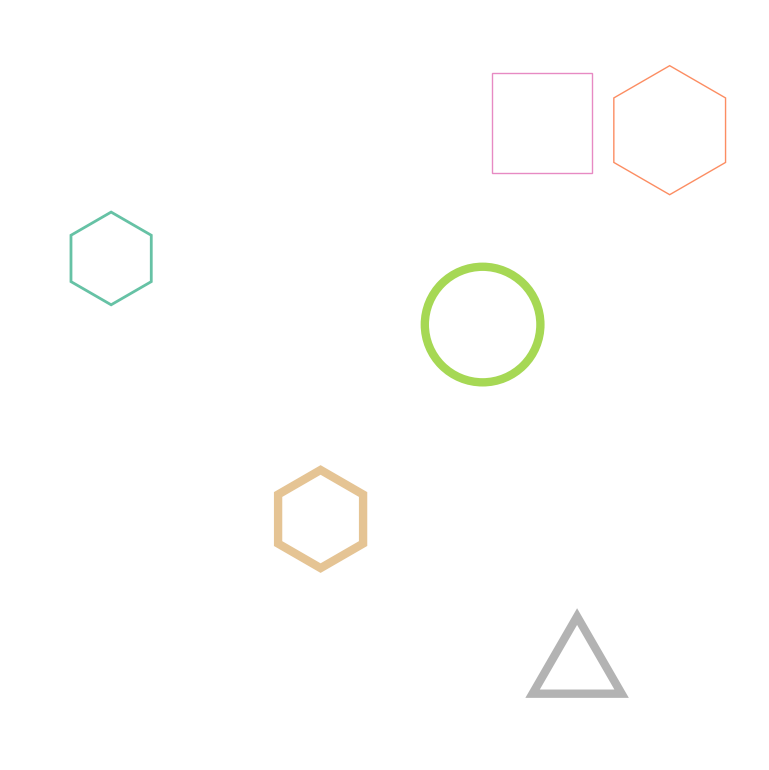[{"shape": "hexagon", "thickness": 1, "radius": 0.3, "center": [0.144, 0.664]}, {"shape": "hexagon", "thickness": 0.5, "radius": 0.42, "center": [0.87, 0.831]}, {"shape": "square", "thickness": 0.5, "radius": 0.32, "center": [0.703, 0.84]}, {"shape": "circle", "thickness": 3, "radius": 0.38, "center": [0.627, 0.579]}, {"shape": "hexagon", "thickness": 3, "radius": 0.32, "center": [0.416, 0.326]}, {"shape": "triangle", "thickness": 3, "radius": 0.33, "center": [0.749, 0.132]}]